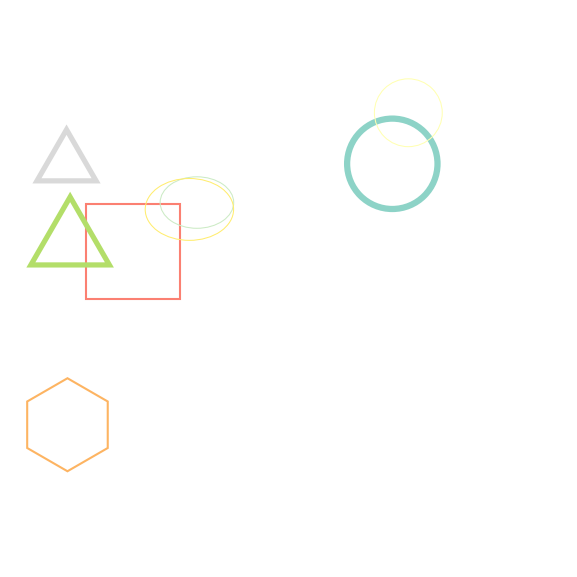[{"shape": "circle", "thickness": 3, "radius": 0.39, "center": [0.679, 0.715]}, {"shape": "circle", "thickness": 0.5, "radius": 0.29, "center": [0.707, 0.804]}, {"shape": "square", "thickness": 1, "radius": 0.41, "center": [0.23, 0.564]}, {"shape": "hexagon", "thickness": 1, "radius": 0.4, "center": [0.117, 0.264]}, {"shape": "triangle", "thickness": 2.5, "radius": 0.39, "center": [0.121, 0.58]}, {"shape": "triangle", "thickness": 2.5, "radius": 0.3, "center": [0.115, 0.716]}, {"shape": "oval", "thickness": 0.5, "radius": 0.32, "center": [0.341, 0.648]}, {"shape": "oval", "thickness": 0.5, "radius": 0.38, "center": [0.328, 0.636]}]